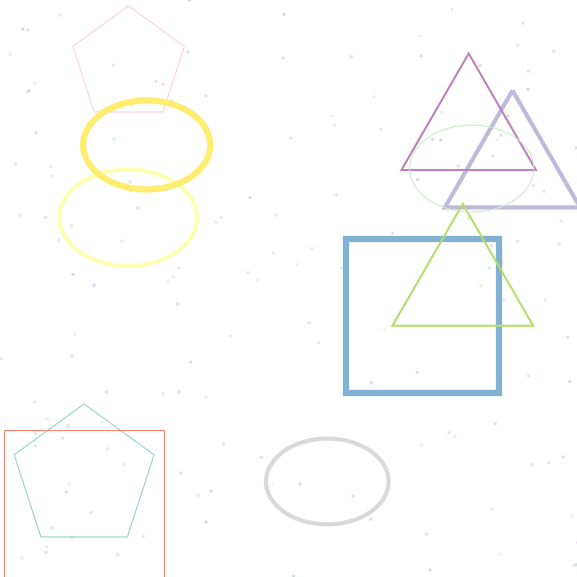[{"shape": "pentagon", "thickness": 0.5, "radius": 0.64, "center": [0.146, 0.172]}, {"shape": "oval", "thickness": 2, "radius": 0.6, "center": [0.222, 0.622]}, {"shape": "triangle", "thickness": 2, "radius": 0.68, "center": [0.887, 0.708]}, {"shape": "square", "thickness": 0.5, "radius": 0.69, "center": [0.146, 0.116]}, {"shape": "square", "thickness": 3, "radius": 0.66, "center": [0.731, 0.452]}, {"shape": "triangle", "thickness": 1, "radius": 0.7, "center": [0.801, 0.505]}, {"shape": "pentagon", "thickness": 0.5, "radius": 0.51, "center": [0.223, 0.887]}, {"shape": "oval", "thickness": 2, "radius": 0.53, "center": [0.567, 0.165]}, {"shape": "triangle", "thickness": 1, "radius": 0.67, "center": [0.812, 0.772]}, {"shape": "oval", "thickness": 0.5, "radius": 0.54, "center": [0.817, 0.707]}, {"shape": "oval", "thickness": 3, "radius": 0.55, "center": [0.254, 0.748]}]